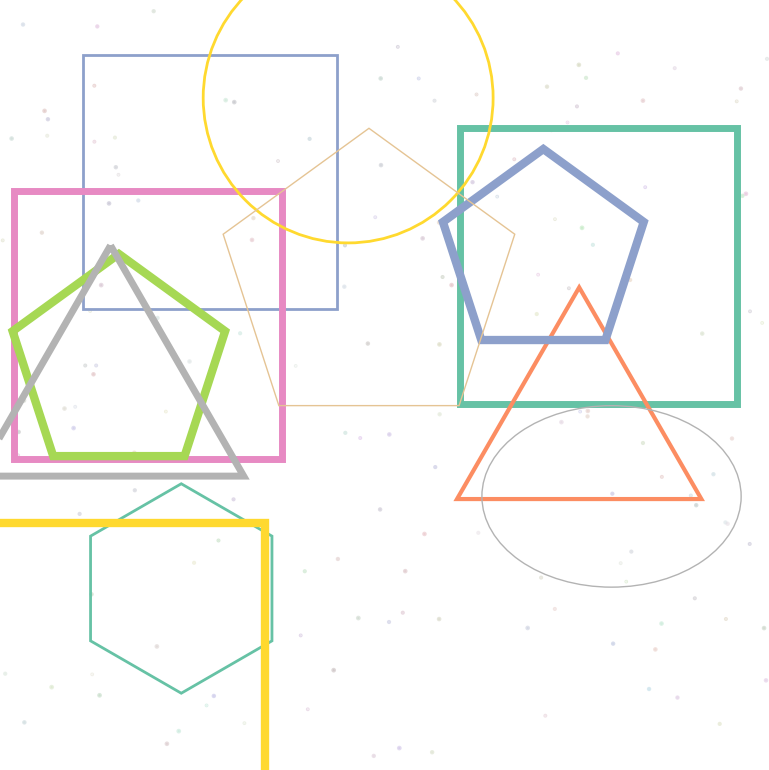[{"shape": "hexagon", "thickness": 1, "radius": 0.68, "center": [0.235, 0.236]}, {"shape": "square", "thickness": 2.5, "radius": 0.9, "center": [0.777, 0.654]}, {"shape": "triangle", "thickness": 1.5, "radius": 0.92, "center": [0.752, 0.444]}, {"shape": "square", "thickness": 1, "radius": 0.83, "center": [0.273, 0.764]}, {"shape": "pentagon", "thickness": 3, "radius": 0.69, "center": [0.706, 0.669]}, {"shape": "square", "thickness": 2.5, "radius": 0.87, "center": [0.192, 0.578]}, {"shape": "pentagon", "thickness": 3, "radius": 0.73, "center": [0.154, 0.525]}, {"shape": "circle", "thickness": 1, "radius": 0.94, "center": [0.452, 0.873]}, {"shape": "square", "thickness": 3, "radius": 0.91, "center": [0.162, 0.139]}, {"shape": "pentagon", "thickness": 0.5, "radius": 1.0, "center": [0.479, 0.634]}, {"shape": "triangle", "thickness": 2.5, "radius": 1.0, "center": [0.144, 0.482]}, {"shape": "oval", "thickness": 0.5, "radius": 0.84, "center": [0.794, 0.355]}]